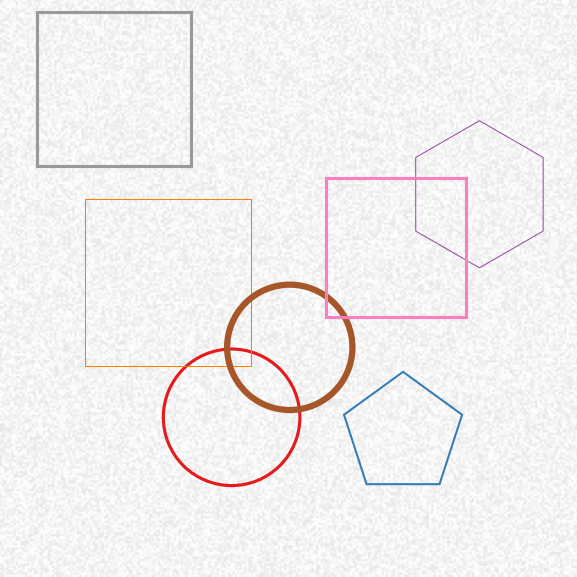[{"shape": "circle", "thickness": 1.5, "radius": 0.59, "center": [0.401, 0.277]}, {"shape": "pentagon", "thickness": 1, "radius": 0.54, "center": [0.698, 0.248]}, {"shape": "hexagon", "thickness": 0.5, "radius": 0.64, "center": [0.83, 0.663]}, {"shape": "square", "thickness": 0.5, "radius": 0.72, "center": [0.291, 0.51]}, {"shape": "circle", "thickness": 3, "radius": 0.54, "center": [0.502, 0.398]}, {"shape": "square", "thickness": 1.5, "radius": 0.6, "center": [0.686, 0.57]}, {"shape": "square", "thickness": 1.5, "radius": 0.67, "center": [0.198, 0.844]}]